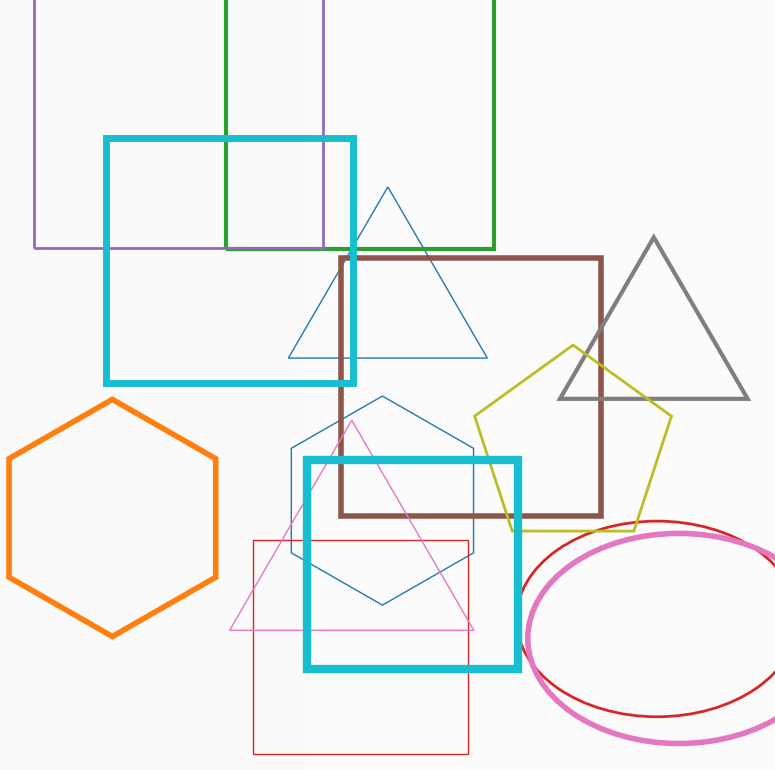[{"shape": "triangle", "thickness": 0.5, "radius": 0.74, "center": [0.5, 0.609]}, {"shape": "hexagon", "thickness": 0.5, "radius": 0.68, "center": [0.493, 0.35]}, {"shape": "hexagon", "thickness": 2, "radius": 0.77, "center": [0.145, 0.327]}, {"shape": "square", "thickness": 1.5, "radius": 0.87, "center": [0.464, 0.849]}, {"shape": "square", "thickness": 0.5, "radius": 0.69, "center": [0.465, 0.16]}, {"shape": "oval", "thickness": 1, "radius": 0.91, "center": [0.848, 0.196]}, {"shape": "square", "thickness": 1, "radius": 0.93, "center": [0.23, 0.864]}, {"shape": "square", "thickness": 2, "radius": 0.84, "center": [0.608, 0.497]}, {"shape": "oval", "thickness": 2, "radius": 0.97, "center": [0.876, 0.171]}, {"shape": "triangle", "thickness": 0.5, "radius": 0.91, "center": [0.454, 0.272]}, {"shape": "triangle", "thickness": 1.5, "radius": 0.7, "center": [0.844, 0.552]}, {"shape": "pentagon", "thickness": 1, "radius": 0.67, "center": [0.739, 0.418]}, {"shape": "square", "thickness": 2.5, "radius": 0.8, "center": [0.296, 0.662]}, {"shape": "square", "thickness": 3, "radius": 0.68, "center": [0.532, 0.267]}]